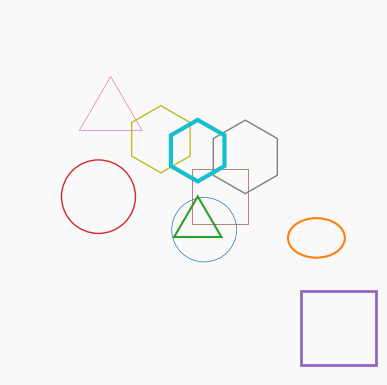[{"shape": "circle", "thickness": 0.5, "radius": 0.42, "center": [0.527, 0.403]}, {"shape": "oval", "thickness": 1.5, "radius": 0.37, "center": [0.817, 0.382]}, {"shape": "triangle", "thickness": 1.5, "radius": 0.35, "center": [0.51, 0.42]}, {"shape": "circle", "thickness": 1, "radius": 0.48, "center": [0.254, 0.489]}, {"shape": "square", "thickness": 2, "radius": 0.48, "center": [0.873, 0.148]}, {"shape": "square", "thickness": 0.5, "radius": 0.36, "center": [0.568, 0.49]}, {"shape": "triangle", "thickness": 0.5, "radius": 0.47, "center": [0.286, 0.708]}, {"shape": "hexagon", "thickness": 1, "radius": 0.48, "center": [0.633, 0.592]}, {"shape": "hexagon", "thickness": 1, "radius": 0.44, "center": [0.415, 0.638]}, {"shape": "hexagon", "thickness": 3, "radius": 0.4, "center": [0.51, 0.609]}]